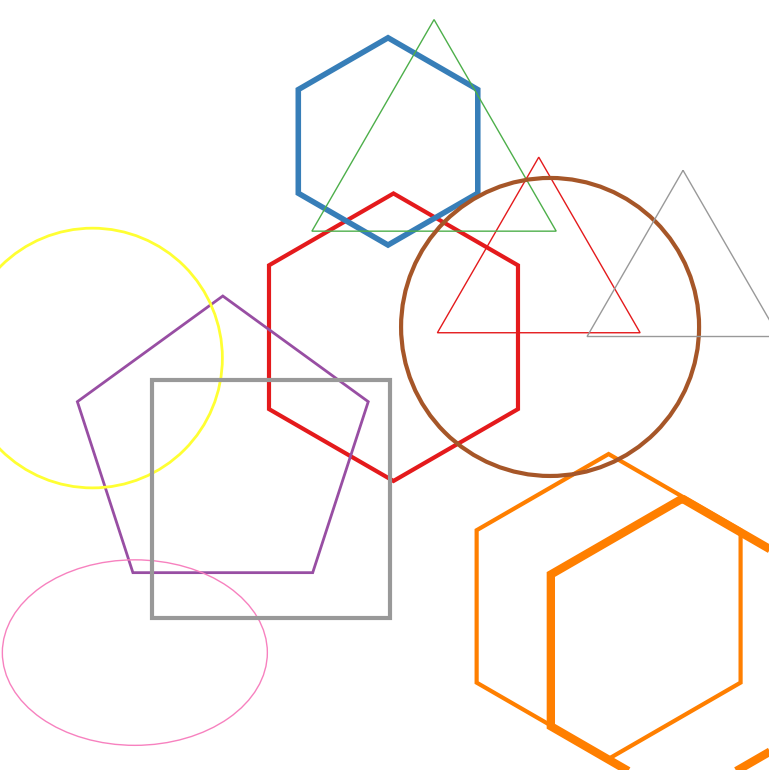[{"shape": "triangle", "thickness": 0.5, "radius": 0.76, "center": [0.7, 0.644]}, {"shape": "hexagon", "thickness": 1.5, "radius": 0.93, "center": [0.511, 0.562]}, {"shape": "hexagon", "thickness": 2, "radius": 0.67, "center": [0.504, 0.816]}, {"shape": "triangle", "thickness": 0.5, "radius": 0.92, "center": [0.564, 0.791]}, {"shape": "pentagon", "thickness": 1, "radius": 0.99, "center": [0.289, 0.417]}, {"shape": "hexagon", "thickness": 1.5, "radius": 0.99, "center": [0.79, 0.212]}, {"shape": "hexagon", "thickness": 3, "radius": 0.99, "center": [0.886, 0.155]}, {"shape": "circle", "thickness": 1, "radius": 0.84, "center": [0.12, 0.535]}, {"shape": "circle", "thickness": 1.5, "radius": 0.97, "center": [0.714, 0.575]}, {"shape": "oval", "thickness": 0.5, "radius": 0.86, "center": [0.175, 0.152]}, {"shape": "square", "thickness": 1.5, "radius": 0.77, "center": [0.352, 0.352]}, {"shape": "triangle", "thickness": 0.5, "radius": 0.72, "center": [0.887, 0.635]}]